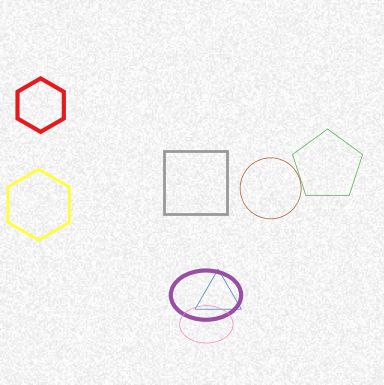[{"shape": "hexagon", "thickness": 3, "radius": 0.35, "center": [0.106, 0.727]}, {"shape": "triangle", "thickness": 0.5, "radius": 0.35, "center": [0.567, 0.232]}, {"shape": "pentagon", "thickness": 0.5, "radius": 0.48, "center": [0.851, 0.569]}, {"shape": "oval", "thickness": 3, "radius": 0.46, "center": [0.535, 0.233]}, {"shape": "hexagon", "thickness": 2, "radius": 0.46, "center": [0.1, 0.468]}, {"shape": "circle", "thickness": 0.5, "radius": 0.4, "center": [0.703, 0.511]}, {"shape": "oval", "thickness": 0.5, "radius": 0.35, "center": [0.536, 0.158]}, {"shape": "square", "thickness": 2, "radius": 0.41, "center": [0.508, 0.527]}]